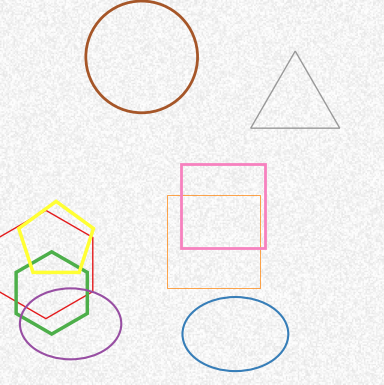[{"shape": "hexagon", "thickness": 1, "radius": 0.7, "center": [0.119, 0.313]}, {"shape": "oval", "thickness": 1.5, "radius": 0.69, "center": [0.611, 0.132]}, {"shape": "hexagon", "thickness": 2.5, "radius": 0.53, "center": [0.134, 0.239]}, {"shape": "oval", "thickness": 1.5, "radius": 0.66, "center": [0.183, 0.159]}, {"shape": "square", "thickness": 0.5, "radius": 0.61, "center": [0.554, 0.373]}, {"shape": "pentagon", "thickness": 2.5, "radius": 0.51, "center": [0.146, 0.375]}, {"shape": "circle", "thickness": 2, "radius": 0.73, "center": [0.368, 0.852]}, {"shape": "square", "thickness": 2, "radius": 0.54, "center": [0.579, 0.464]}, {"shape": "triangle", "thickness": 1, "radius": 0.67, "center": [0.767, 0.734]}]